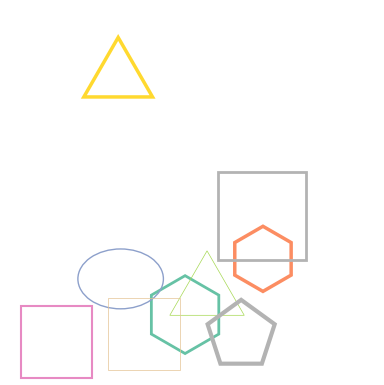[{"shape": "hexagon", "thickness": 2, "radius": 0.51, "center": [0.481, 0.183]}, {"shape": "hexagon", "thickness": 2.5, "radius": 0.42, "center": [0.683, 0.328]}, {"shape": "oval", "thickness": 1, "radius": 0.56, "center": [0.313, 0.276]}, {"shape": "square", "thickness": 1.5, "radius": 0.47, "center": [0.147, 0.111]}, {"shape": "triangle", "thickness": 0.5, "radius": 0.56, "center": [0.538, 0.237]}, {"shape": "triangle", "thickness": 2.5, "radius": 0.52, "center": [0.307, 0.8]}, {"shape": "square", "thickness": 0.5, "radius": 0.47, "center": [0.375, 0.133]}, {"shape": "pentagon", "thickness": 3, "radius": 0.46, "center": [0.626, 0.129]}, {"shape": "square", "thickness": 2, "radius": 0.58, "center": [0.681, 0.439]}]